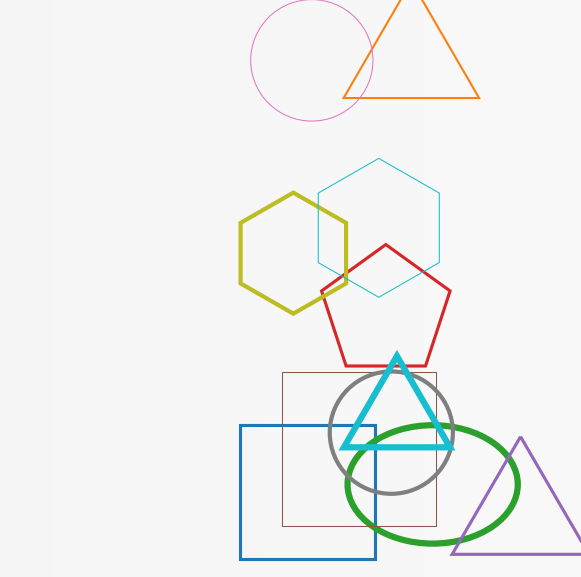[{"shape": "square", "thickness": 1.5, "radius": 0.58, "center": [0.529, 0.148]}, {"shape": "triangle", "thickness": 1, "radius": 0.67, "center": [0.708, 0.897]}, {"shape": "oval", "thickness": 3, "radius": 0.73, "center": [0.744, 0.16]}, {"shape": "pentagon", "thickness": 1.5, "radius": 0.58, "center": [0.664, 0.459]}, {"shape": "triangle", "thickness": 1.5, "radius": 0.68, "center": [0.896, 0.107]}, {"shape": "square", "thickness": 0.5, "radius": 0.66, "center": [0.617, 0.222]}, {"shape": "circle", "thickness": 0.5, "radius": 0.53, "center": [0.536, 0.895]}, {"shape": "circle", "thickness": 2, "radius": 0.53, "center": [0.673, 0.25]}, {"shape": "hexagon", "thickness": 2, "radius": 0.52, "center": [0.505, 0.561]}, {"shape": "triangle", "thickness": 3, "radius": 0.53, "center": [0.683, 0.277]}, {"shape": "hexagon", "thickness": 0.5, "radius": 0.6, "center": [0.652, 0.605]}]